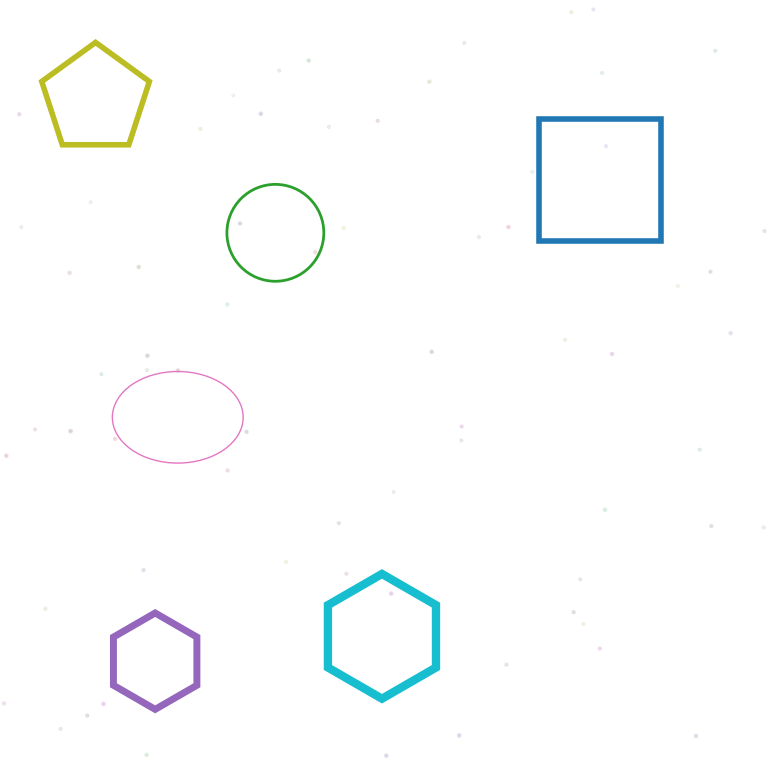[{"shape": "square", "thickness": 2, "radius": 0.4, "center": [0.779, 0.766]}, {"shape": "circle", "thickness": 1, "radius": 0.31, "center": [0.358, 0.698]}, {"shape": "hexagon", "thickness": 2.5, "radius": 0.31, "center": [0.202, 0.141]}, {"shape": "oval", "thickness": 0.5, "radius": 0.42, "center": [0.231, 0.458]}, {"shape": "pentagon", "thickness": 2, "radius": 0.37, "center": [0.124, 0.871]}, {"shape": "hexagon", "thickness": 3, "radius": 0.41, "center": [0.496, 0.174]}]